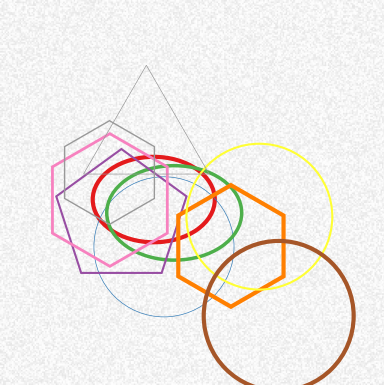[{"shape": "oval", "thickness": 3, "radius": 0.79, "center": [0.399, 0.482]}, {"shape": "circle", "thickness": 0.5, "radius": 0.91, "center": [0.426, 0.359]}, {"shape": "oval", "thickness": 2.5, "radius": 0.88, "center": [0.453, 0.447]}, {"shape": "pentagon", "thickness": 1.5, "radius": 0.89, "center": [0.315, 0.435]}, {"shape": "hexagon", "thickness": 3, "radius": 0.79, "center": [0.6, 0.361]}, {"shape": "circle", "thickness": 1.5, "radius": 0.95, "center": [0.674, 0.437]}, {"shape": "circle", "thickness": 3, "radius": 0.97, "center": [0.724, 0.179]}, {"shape": "hexagon", "thickness": 2, "radius": 0.86, "center": [0.285, 0.48]}, {"shape": "hexagon", "thickness": 1, "radius": 0.67, "center": [0.284, 0.552]}, {"shape": "triangle", "thickness": 0.5, "radius": 0.94, "center": [0.38, 0.642]}]